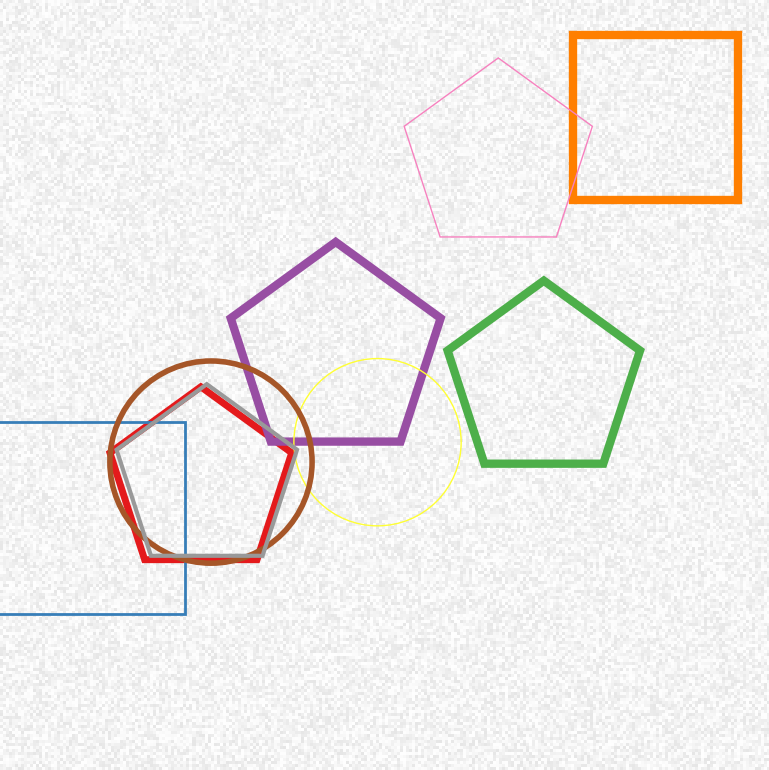[{"shape": "pentagon", "thickness": 2.5, "radius": 0.62, "center": [0.261, 0.374]}, {"shape": "square", "thickness": 1, "radius": 0.62, "center": [0.116, 0.327]}, {"shape": "pentagon", "thickness": 3, "radius": 0.66, "center": [0.706, 0.504]}, {"shape": "pentagon", "thickness": 3, "radius": 0.72, "center": [0.436, 0.542]}, {"shape": "square", "thickness": 3, "radius": 0.54, "center": [0.851, 0.847]}, {"shape": "circle", "thickness": 0.5, "radius": 0.54, "center": [0.49, 0.426]}, {"shape": "circle", "thickness": 2, "radius": 0.66, "center": [0.274, 0.4]}, {"shape": "pentagon", "thickness": 0.5, "radius": 0.64, "center": [0.647, 0.796]}, {"shape": "pentagon", "thickness": 1.5, "radius": 0.62, "center": [0.269, 0.378]}]